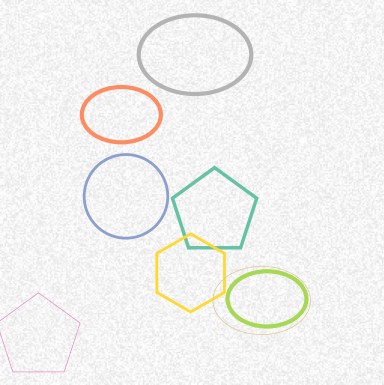[{"shape": "pentagon", "thickness": 2.5, "radius": 0.58, "center": [0.557, 0.45]}, {"shape": "oval", "thickness": 3, "radius": 0.51, "center": [0.315, 0.702]}, {"shape": "circle", "thickness": 2, "radius": 0.54, "center": [0.327, 0.49]}, {"shape": "pentagon", "thickness": 0.5, "radius": 0.57, "center": [0.1, 0.126]}, {"shape": "oval", "thickness": 3, "radius": 0.51, "center": [0.693, 0.224]}, {"shape": "hexagon", "thickness": 2, "radius": 0.51, "center": [0.495, 0.291]}, {"shape": "oval", "thickness": 0.5, "radius": 0.63, "center": [0.68, 0.22]}, {"shape": "oval", "thickness": 3, "radius": 0.73, "center": [0.506, 0.858]}]